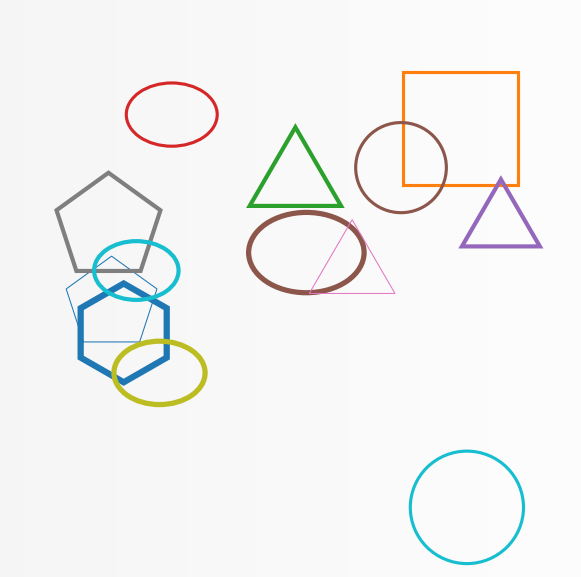[{"shape": "pentagon", "thickness": 0.5, "radius": 0.41, "center": [0.192, 0.473]}, {"shape": "hexagon", "thickness": 3, "radius": 0.43, "center": [0.213, 0.423]}, {"shape": "square", "thickness": 1.5, "radius": 0.49, "center": [0.792, 0.776]}, {"shape": "triangle", "thickness": 2, "radius": 0.45, "center": [0.508, 0.688]}, {"shape": "oval", "thickness": 1.5, "radius": 0.39, "center": [0.295, 0.801]}, {"shape": "triangle", "thickness": 2, "radius": 0.39, "center": [0.862, 0.611]}, {"shape": "circle", "thickness": 1.5, "radius": 0.39, "center": [0.69, 0.709]}, {"shape": "oval", "thickness": 2.5, "radius": 0.5, "center": [0.527, 0.562]}, {"shape": "triangle", "thickness": 0.5, "radius": 0.43, "center": [0.606, 0.534]}, {"shape": "pentagon", "thickness": 2, "radius": 0.47, "center": [0.187, 0.606]}, {"shape": "oval", "thickness": 2.5, "radius": 0.39, "center": [0.274, 0.353]}, {"shape": "circle", "thickness": 1.5, "radius": 0.49, "center": [0.803, 0.121]}, {"shape": "oval", "thickness": 2, "radius": 0.36, "center": [0.235, 0.531]}]